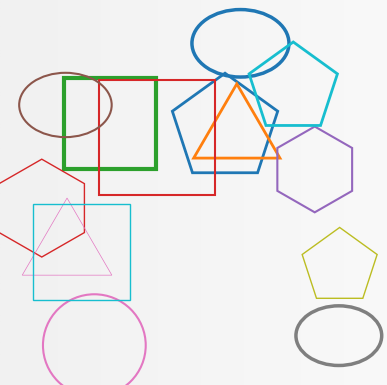[{"shape": "oval", "thickness": 2.5, "radius": 0.63, "center": [0.621, 0.888]}, {"shape": "pentagon", "thickness": 2, "radius": 0.71, "center": [0.581, 0.667]}, {"shape": "triangle", "thickness": 2, "radius": 0.64, "center": [0.611, 0.654]}, {"shape": "square", "thickness": 3, "radius": 0.59, "center": [0.284, 0.68]}, {"shape": "hexagon", "thickness": 1, "radius": 0.64, "center": [0.108, 0.459]}, {"shape": "square", "thickness": 1.5, "radius": 0.75, "center": [0.406, 0.642]}, {"shape": "hexagon", "thickness": 1.5, "radius": 0.56, "center": [0.812, 0.56]}, {"shape": "oval", "thickness": 1.5, "radius": 0.6, "center": [0.169, 0.727]}, {"shape": "circle", "thickness": 1.5, "radius": 0.66, "center": [0.243, 0.103]}, {"shape": "triangle", "thickness": 0.5, "radius": 0.67, "center": [0.173, 0.352]}, {"shape": "oval", "thickness": 2.5, "radius": 0.55, "center": [0.874, 0.128]}, {"shape": "pentagon", "thickness": 1, "radius": 0.51, "center": [0.877, 0.307]}, {"shape": "square", "thickness": 1, "radius": 0.62, "center": [0.21, 0.345]}, {"shape": "pentagon", "thickness": 2, "radius": 0.6, "center": [0.757, 0.771]}]